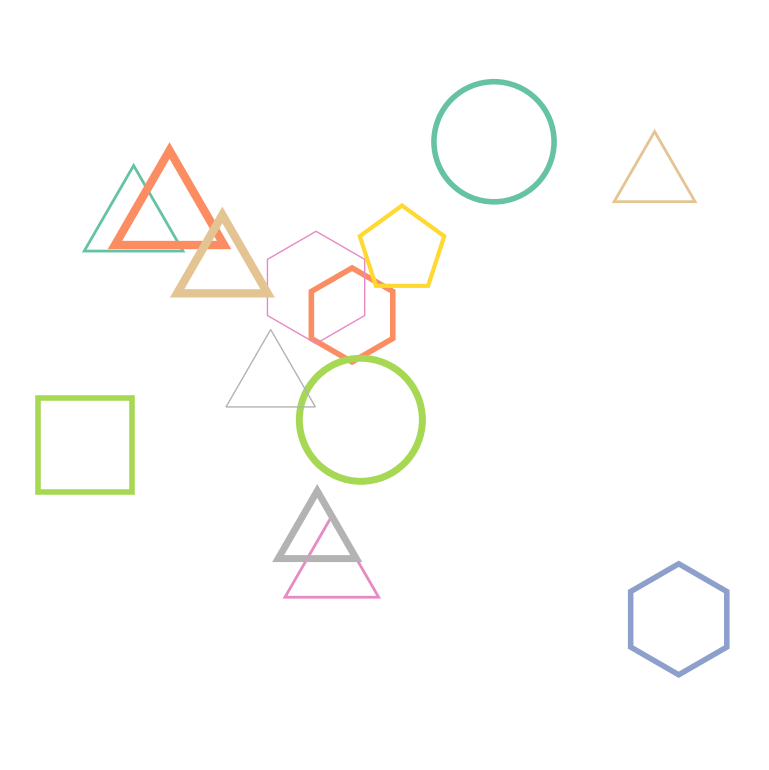[{"shape": "triangle", "thickness": 1, "radius": 0.37, "center": [0.174, 0.711]}, {"shape": "circle", "thickness": 2, "radius": 0.39, "center": [0.642, 0.816]}, {"shape": "hexagon", "thickness": 2, "radius": 0.31, "center": [0.457, 0.591]}, {"shape": "triangle", "thickness": 3, "radius": 0.41, "center": [0.22, 0.723]}, {"shape": "hexagon", "thickness": 2, "radius": 0.36, "center": [0.881, 0.196]}, {"shape": "triangle", "thickness": 1, "radius": 0.35, "center": [0.431, 0.26]}, {"shape": "hexagon", "thickness": 0.5, "radius": 0.36, "center": [0.41, 0.627]}, {"shape": "square", "thickness": 2, "radius": 0.31, "center": [0.11, 0.422]}, {"shape": "circle", "thickness": 2.5, "radius": 0.4, "center": [0.469, 0.455]}, {"shape": "pentagon", "thickness": 1.5, "radius": 0.29, "center": [0.522, 0.675]}, {"shape": "triangle", "thickness": 3, "radius": 0.34, "center": [0.289, 0.653]}, {"shape": "triangle", "thickness": 1, "radius": 0.3, "center": [0.85, 0.768]}, {"shape": "triangle", "thickness": 0.5, "radius": 0.34, "center": [0.352, 0.505]}, {"shape": "triangle", "thickness": 2.5, "radius": 0.29, "center": [0.412, 0.304]}]